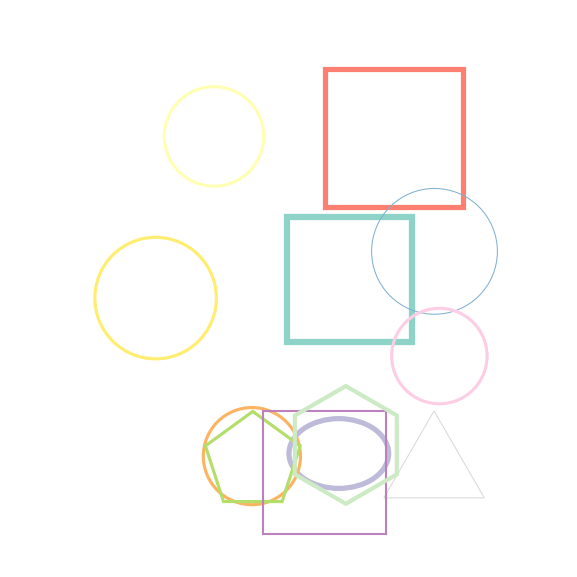[{"shape": "square", "thickness": 3, "radius": 0.54, "center": [0.605, 0.515]}, {"shape": "circle", "thickness": 1.5, "radius": 0.43, "center": [0.37, 0.763]}, {"shape": "oval", "thickness": 2.5, "radius": 0.43, "center": [0.587, 0.214]}, {"shape": "square", "thickness": 2.5, "radius": 0.6, "center": [0.682, 0.76]}, {"shape": "circle", "thickness": 0.5, "radius": 0.54, "center": [0.752, 0.564]}, {"shape": "circle", "thickness": 1.5, "radius": 0.42, "center": [0.436, 0.209]}, {"shape": "pentagon", "thickness": 1.5, "radius": 0.43, "center": [0.438, 0.2]}, {"shape": "circle", "thickness": 1.5, "radius": 0.41, "center": [0.761, 0.383]}, {"shape": "triangle", "thickness": 0.5, "radius": 0.5, "center": [0.752, 0.187]}, {"shape": "square", "thickness": 1, "radius": 0.53, "center": [0.562, 0.181]}, {"shape": "hexagon", "thickness": 2, "radius": 0.51, "center": [0.599, 0.229]}, {"shape": "circle", "thickness": 1.5, "radius": 0.53, "center": [0.269, 0.483]}]